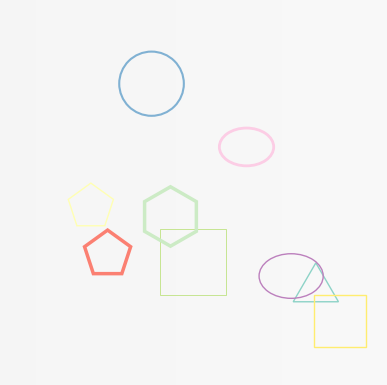[{"shape": "triangle", "thickness": 1, "radius": 0.34, "center": [0.815, 0.25]}, {"shape": "pentagon", "thickness": 1, "radius": 0.31, "center": [0.234, 0.463]}, {"shape": "pentagon", "thickness": 2.5, "radius": 0.31, "center": [0.278, 0.34]}, {"shape": "circle", "thickness": 1.5, "radius": 0.42, "center": [0.391, 0.783]}, {"shape": "square", "thickness": 0.5, "radius": 0.43, "center": [0.497, 0.319]}, {"shape": "oval", "thickness": 2, "radius": 0.35, "center": [0.636, 0.618]}, {"shape": "oval", "thickness": 1, "radius": 0.41, "center": [0.751, 0.283]}, {"shape": "hexagon", "thickness": 2.5, "radius": 0.39, "center": [0.44, 0.438]}, {"shape": "square", "thickness": 1, "radius": 0.34, "center": [0.878, 0.165]}]